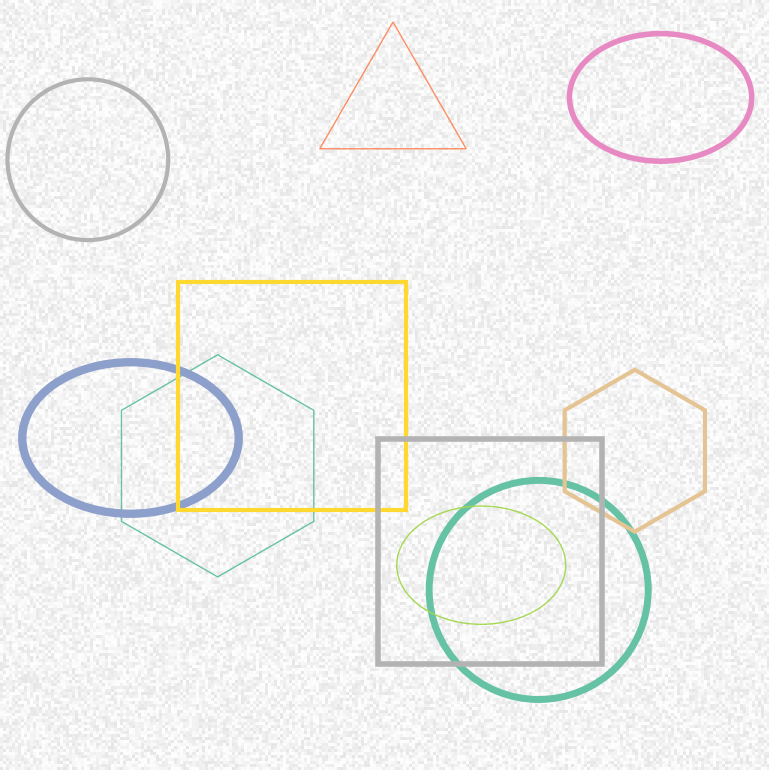[{"shape": "hexagon", "thickness": 0.5, "radius": 0.72, "center": [0.283, 0.395]}, {"shape": "circle", "thickness": 2.5, "radius": 0.71, "center": [0.7, 0.234]}, {"shape": "triangle", "thickness": 0.5, "radius": 0.55, "center": [0.51, 0.862]}, {"shape": "oval", "thickness": 3, "radius": 0.7, "center": [0.169, 0.431]}, {"shape": "oval", "thickness": 2, "radius": 0.59, "center": [0.858, 0.874]}, {"shape": "oval", "thickness": 0.5, "radius": 0.55, "center": [0.625, 0.266]}, {"shape": "square", "thickness": 1.5, "radius": 0.74, "center": [0.379, 0.486]}, {"shape": "hexagon", "thickness": 1.5, "radius": 0.53, "center": [0.824, 0.415]}, {"shape": "circle", "thickness": 1.5, "radius": 0.52, "center": [0.114, 0.793]}, {"shape": "square", "thickness": 2, "radius": 0.73, "center": [0.636, 0.284]}]